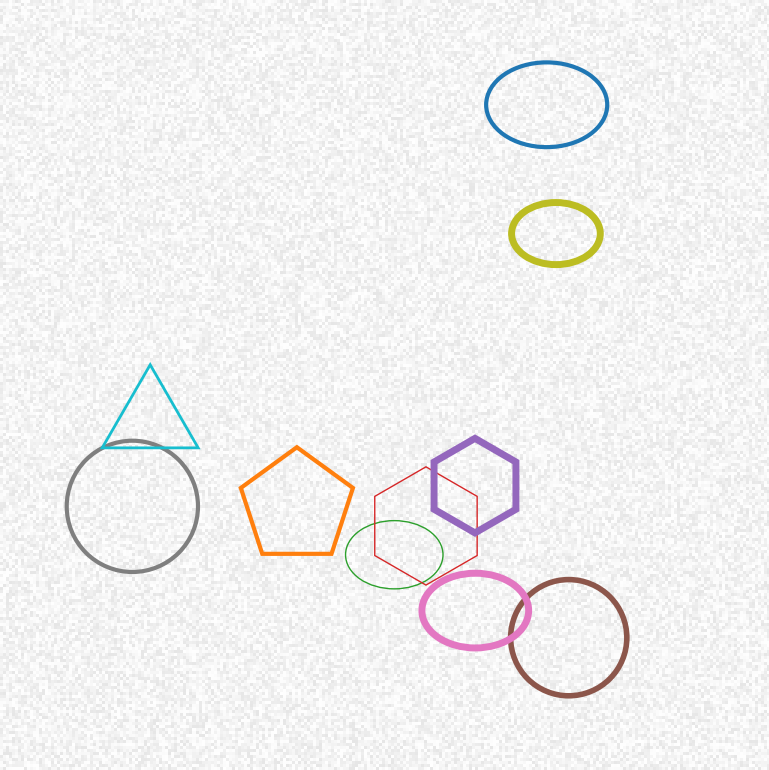[{"shape": "oval", "thickness": 1.5, "radius": 0.39, "center": [0.71, 0.864]}, {"shape": "pentagon", "thickness": 1.5, "radius": 0.38, "center": [0.386, 0.343]}, {"shape": "oval", "thickness": 0.5, "radius": 0.32, "center": [0.512, 0.28]}, {"shape": "hexagon", "thickness": 0.5, "radius": 0.38, "center": [0.553, 0.317]}, {"shape": "hexagon", "thickness": 2.5, "radius": 0.31, "center": [0.617, 0.369]}, {"shape": "circle", "thickness": 2, "radius": 0.38, "center": [0.739, 0.172]}, {"shape": "oval", "thickness": 2.5, "radius": 0.35, "center": [0.617, 0.207]}, {"shape": "circle", "thickness": 1.5, "radius": 0.43, "center": [0.172, 0.342]}, {"shape": "oval", "thickness": 2.5, "radius": 0.29, "center": [0.722, 0.697]}, {"shape": "triangle", "thickness": 1, "radius": 0.36, "center": [0.195, 0.454]}]